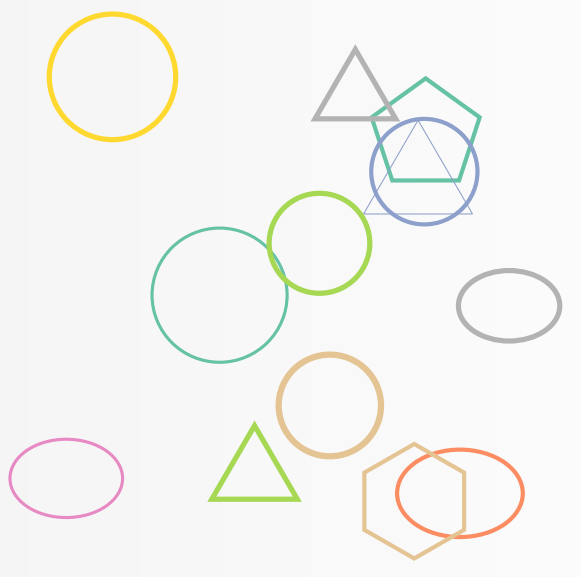[{"shape": "circle", "thickness": 1.5, "radius": 0.58, "center": [0.378, 0.488]}, {"shape": "pentagon", "thickness": 2, "radius": 0.49, "center": [0.732, 0.766]}, {"shape": "oval", "thickness": 2, "radius": 0.54, "center": [0.791, 0.145]}, {"shape": "circle", "thickness": 2, "radius": 0.46, "center": [0.73, 0.702]}, {"shape": "triangle", "thickness": 0.5, "radius": 0.54, "center": [0.719, 0.683]}, {"shape": "oval", "thickness": 1.5, "radius": 0.48, "center": [0.114, 0.171]}, {"shape": "circle", "thickness": 2.5, "radius": 0.43, "center": [0.55, 0.578]}, {"shape": "triangle", "thickness": 2.5, "radius": 0.42, "center": [0.438, 0.177]}, {"shape": "circle", "thickness": 2.5, "radius": 0.54, "center": [0.194, 0.866]}, {"shape": "circle", "thickness": 3, "radius": 0.44, "center": [0.567, 0.297]}, {"shape": "hexagon", "thickness": 2, "radius": 0.5, "center": [0.713, 0.131]}, {"shape": "triangle", "thickness": 2.5, "radius": 0.4, "center": [0.611, 0.833]}, {"shape": "oval", "thickness": 2.5, "radius": 0.44, "center": [0.876, 0.47]}]